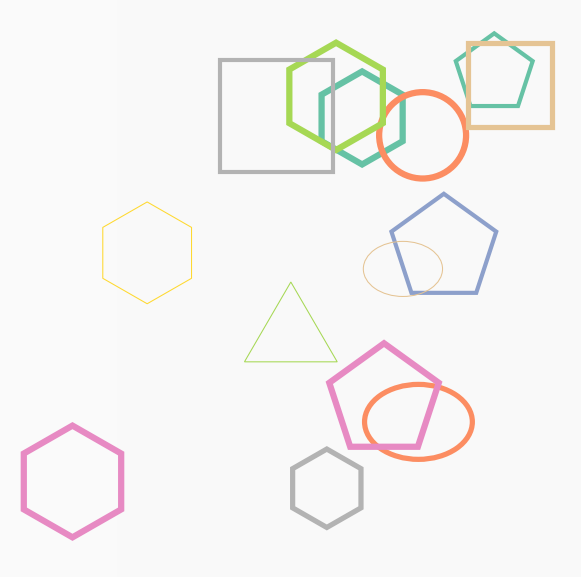[{"shape": "pentagon", "thickness": 2, "radius": 0.35, "center": [0.85, 0.872]}, {"shape": "hexagon", "thickness": 3, "radius": 0.4, "center": [0.623, 0.795]}, {"shape": "oval", "thickness": 2.5, "radius": 0.46, "center": [0.72, 0.269]}, {"shape": "circle", "thickness": 3, "radius": 0.37, "center": [0.727, 0.765]}, {"shape": "pentagon", "thickness": 2, "radius": 0.47, "center": [0.764, 0.569]}, {"shape": "pentagon", "thickness": 3, "radius": 0.5, "center": [0.661, 0.306]}, {"shape": "hexagon", "thickness": 3, "radius": 0.48, "center": [0.125, 0.165]}, {"shape": "triangle", "thickness": 0.5, "radius": 0.46, "center": [0.5, 0.419]}, {"shape": "hexagon", "thickness": 3, "radius": 0.46, "center": [0.578, 0.832]}, {"shape": "hexagon", "thickness": 0.5, "radius": 0.44, "center": [0.253, 0.561]}, {"shape": "oval", "thickness": 0.5, "radius": 0.34, "center": [0.693, 0.533]}, {"shape": "square", "thickness": 2.5, "radius": 0.36, "center": [0.878, 0.852]}, {"shape": "hexagon", "thickness": 2.5, "radius": 0.34, "center": [0.562, 0.154]}, {"shape": "square", "thickness": 2, "radius": 0.49, "center": [0.475, 0.798]}]